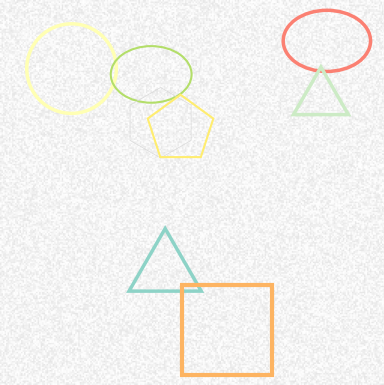[{"shape": "triangle", "thickness": 2.5, "radius": 0.54, "center": [0.429, 0.298]}, {"shape": "circle", "thickness": 2.5, "radius": 0.58, "center": [0.186, 0.822]}, {"shape": "oval", "thickness": 2.5, "radius": 0.57, "center": [0.849, 0.894]}, {"shape": "square", "thickness": 3, "radius": 0.58, "center": [0.59, 0.144]}, {"shape": "oval", "thickness": 1.5, "radius": 0.52, "center": [0.393, 0.807]}, {"shape": "hexagon", "thickness": 0.5, "radius": 0.46, "center": [0.417, 0.681]}, {"shape": "triangle", "thickness": 2.5, "radius": 0.41, "center": [0.834, 0.744]}, {"shape": "pentagon", "thickness": 1.5, "radius": 0.45, "center": [0.469, 0.664]}]